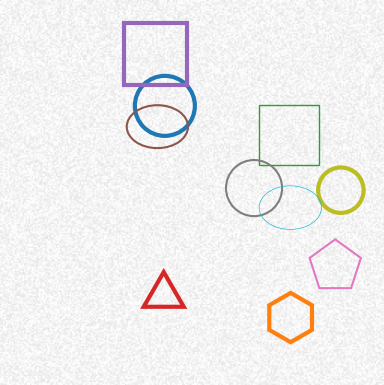[{"shape": "circle", "thickness": 3, "radius": 0.39, "center": [0.428, 0.725]}, {"shape": "hexagon", "thickness": 3, "radius": 0.32, "center": [0.755, 0.175]}, {"shape": "square", "thickness": 1, "radius": 0.39, "center": [0.75, 0.649]}, {"shape": "triangle", "thickness": 3, "radius": 0.3, "center": [0.425, 0.233]}, {"shape": "square", "thickness": 3, "radius": 0.41, "center": [0.404, 0.86]}, {"shape": "oval", "thickness": 1.5, "radius": 0.4, "center": [0.409, 0.671]}, {"shape": "pentagon", "thickness": 1.5, "radius": 0.35, "center": [0.871, 0.308]}, {"shape": "circle", "thickness": 1.5, "radius": 0.36, "center": [0.66, 0.511]}, {"shape": "circle", "thickness": 3, "radius": 0.3, "center": [0.885, 0.506]}, {"shape": "oval", "thickness": 0.5, "radius": 0.4, "center": [0.754, 0.461]}]